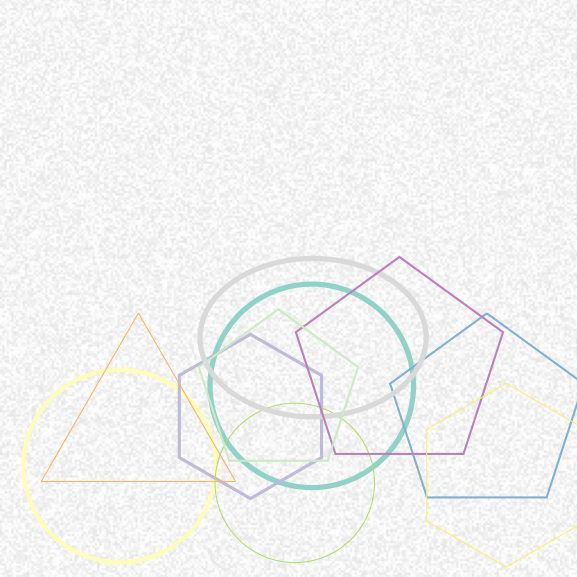[{"shape": "circle", "thickness": 2.5, "radius": 0.88, "center": [0.54, 0.331]}, {"shape": "circle", "thickness": 2, "radius": 0.83, "center": [0.207, 0.192]}, {"shape": "hexagon", "thickness": 1.5, "radius": 0.71, "center": [0.434, 0.278]}, {"shape": "pentagon", "thickness": 1, "radius": 0.88, "center": [0.843, 0.28]}, {"shape": "triangle", "thickness": 0.5, "radius": 0.97, "center": [0.24, 0.263]}, {"shape": "circle", "thickness": 0.5, "radius": 0.69, "center": [0.51, 0.163]}, {"shape": "oval", "thickness": 2.5, "radius": 0.98, "center": [0.542, 0.414]}, {"shape": "pentagon", "thickness": 1, "radius": 0.94, "center": [0.692, 0.366]}, {"shape": "pentagon", "thickness": 1, "radius": 0.73, "center": [0.482, 0.319]}, {"shape": "hexagon", "thickness": 0.5, "radius": 0.79, "center": [0.877, 0.176]}]